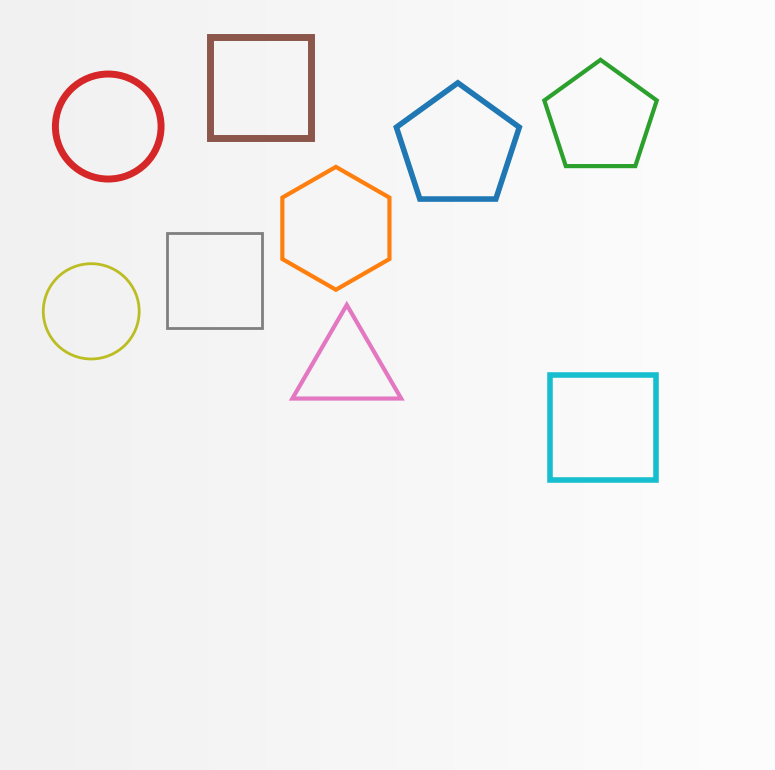[{"shape": "pentagon", "thickness": 2, "radius": 0.42, "center": [0.591, 0.809]}, {"shape": "hexagon", "thickness": 1.5, "radius": 0.4, "center": [0.433, 0.703]}, {"shape": "pentagon", "thickness": 1.5, "radius": 0.38, "center": [0.775, 0.846]}, {"shape": "circle", "thickness": 2.5, "radius": 0.34, "center": [0.14, 0.836]}, {"shape": "square", "thickness": 2.5, "radius": 0.33, "center": [0.336, 0.886]}, {"shape": "triangle", "thickness": 1.5, "radius": 0.41, "center": [0.447, 0.523]}, {"shape": "square", "thickness": 1, "radius": 0.31, "center": [0.277, 0.636]}, {"shape": "circle", "thickness": 1, "radius": 0.31, "center": [0.118, 0.596]}, {"shape": "square", "thickness": 2, "radius": 0.34, "center": [0.778, 0.445]}]